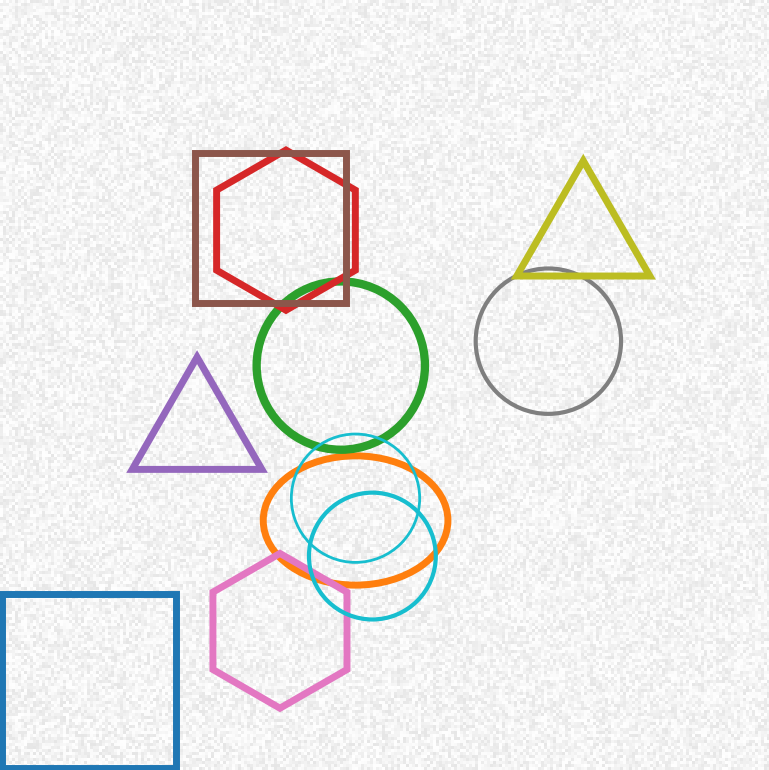[{"shape": "square", "thickness": 2.5, "radius": 0.57, "center": [0.115, 0.115]}, {"shape": "oval", "thickness": 2.5, "radius": 0.6, "center": [0.462, 0.324]}, {"shape": "circle", "thickness": 3, "radius": 0.55, "center": [0.443, 0.525]}, {"shape": "hexagon", "thickness": 2.5, "radius": 0.52, "center": [0.371, 0.701]}, {"shape": "triangle", "thickness": 2.5, "radius": 0.49, "center": [0.256, 0.439]}, {"shape": "square", "thickness": 2.5, "radius": 0.49, "center": [0.351, 0.704]}, {"shape": "hexagon", "thickness": 2.5, "radius": 0.5, "center": [0.364, 0.181]}, {"shape": "circle", "thickness": 1.5, "radius": 0.47, "center": [0.712, 0.557]}, {"shape": "triangle", "thickness": 2.5, "radius": 0.5, "center": [0.758, 0.691]}, {"shape": "circle", "thickness": 1.5, "radius": 0.41, "center": [0.484, 0.278]}, {"shape": "circle", "thickness": 1, "radius": 0.42, "center": [0.462, 0.353]}]